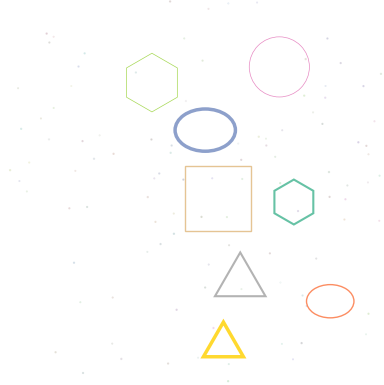[{"shape": "hexagon", "thickness": 1.5, "radius": 0.29, "center": [0.763, 0.475]}, {"shape": "oval", "thickness": 1, "radius": 0.31, "center": [0.858, 0.218]}, {"shape": "oval", "thickness": 2.5, "radius": 0.39, "center": [0.533, 0.662]}, {"shape": "circle", "thickness": 0.5, "radius": 0.39, "center": [0.726, 0.826]}, {"shape": "hexagon", "thickness": 0.5, "radius": 0.38, "center": [0.395, 0.786]}, {"shape": "triangle", "thickness": 2.5, "radius": 0.3, "center": [0.58, 0.103]}, {"shape": "square", "thickness": 1, "radius": 0.43, "center": [0.566, 0.484]}, {"shape": "triangle", "thickness": 1.5, "radius": 0.38, "center": [0.624, 0.268]}]